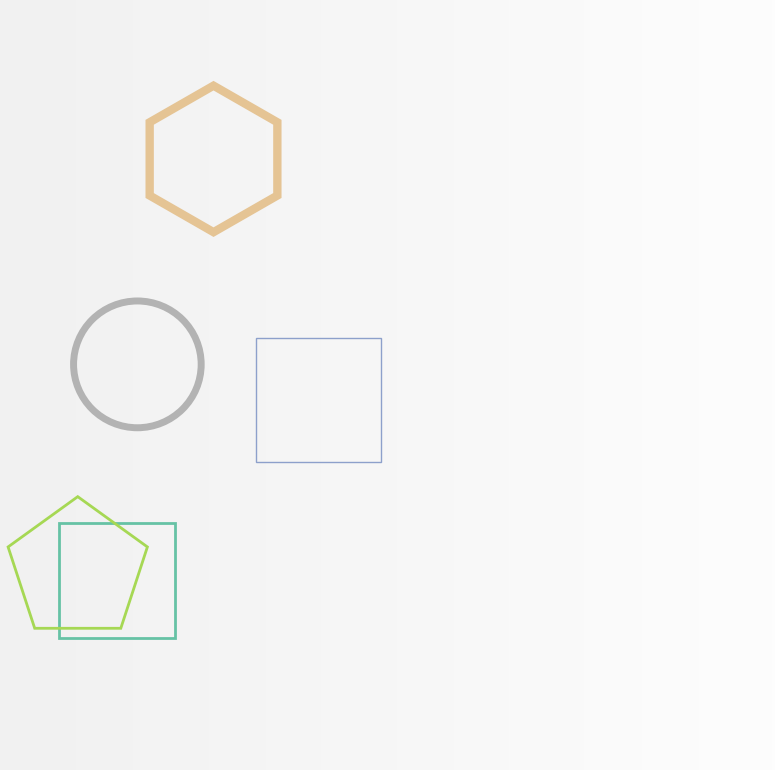[{"shape": "square", "thickness": 1, "radius": 0.38, "center": [0.151, 0.246]}, {"shape": "square", "thickness": 0.5, "radius": 0.4, "center": [0.411, 0.48]}, {"shape": "pentagon", "thickness": 1, "radius": 0.47, "center": [0.1, 0.26]}, {"shape": "hexagon", "thickness": 3, "radius": 0.48, "center": [0.276, 0.794]}, {"shape": "circle", "thickness": 2.5, "radius": 0.41, "center": [0.177, 0.527]}]